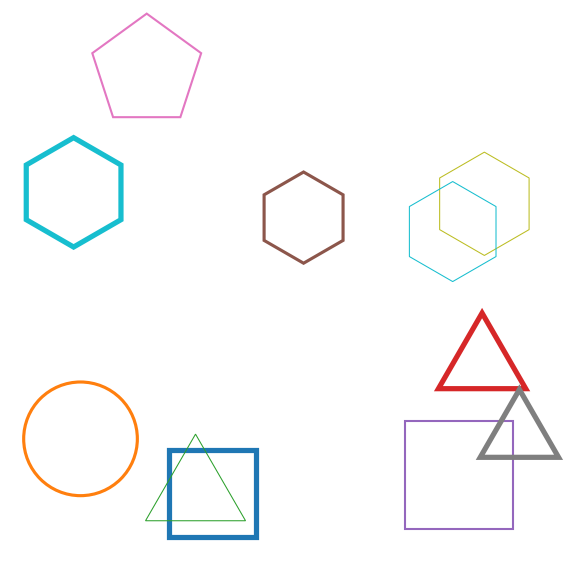[{"shape": "square", "thickness": 2.5, "radius": 0.37, "center": [0.368, 0.145]}, {"shape": "circle", "thickness": 1.5, "radius": 0.49, "center": [0.139, 0.239]}, {"shape": "triangle", "thickness": 0.5, "radius": 0.5, "center": [0.339, 0.147]}, {"shape": "triangle", "thickness": 2.5, "radius": 0.44, "center": [0.835, 0.37]}, {"shape": "square", "thickness": 1, "radius": 0.47, "center": [0.795, 0.177]}, {"shape": "hexagon", "thickness": 1.5, "radius": 0.39, "center": [0.526, 0.622]}, {"shape": "pentagon", "thickness": 1, "radius": 0.5, "center": [0.254, 0.876]}, {"shape": "triangle", "thickness": 2.5, "radius": 0.39, "center": [0.899, 0.246]}, {"shape": "hexagon", "thickness": 0.5, "radius": 0.45, "center": [0.839, 0.646]}, {"shape": "hexagon", "thickness": 2.5, "radius": 0.47, "center": [0.127, 0.666]}, {"shape": "hexagon", "thickness": 0.5, "radius": 0.43, "center": [0.784, 0.598]}]